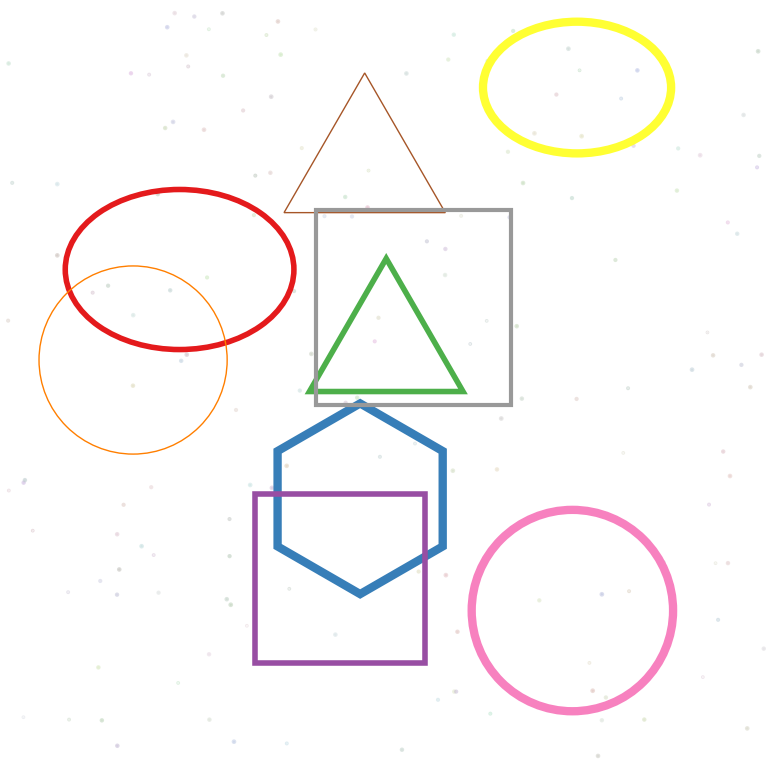[{"shape": "oval", "thickness": 2, "radius": 0.74, "center": [0.233, 0.65]}, {"shape": "hexagon", "thickness": 3, "radius": 0.62, "center": [0.468, 0.352]}, {"shape": "triangle", "thickness": 2, "radius": 0.58, "center": [0.502, 0.549]}, {"shape": "square", "thickness": 2, "radius": 0.55, "center": [0.442, 0.249]}, {"shape": "circle", "thickness": 0.5, "radius": 0.61, "center": [0.173, 0.532]}, {"shape": "oval", "thickness": 3, "radius": 0.61, "center": [0.749, 0.886]}, {"shape": "triangle", "thickness": 0.5, "radius": 0.6, "center": [0.474, 0.784]}, {"shape": "circle", "thickness": 3, "radius": 0.65, "center": [0.743, 0.207]}, {"shape": "square", "thickness": 1.5, "radius": 0.63, "center": [0.537, 0.601]}]